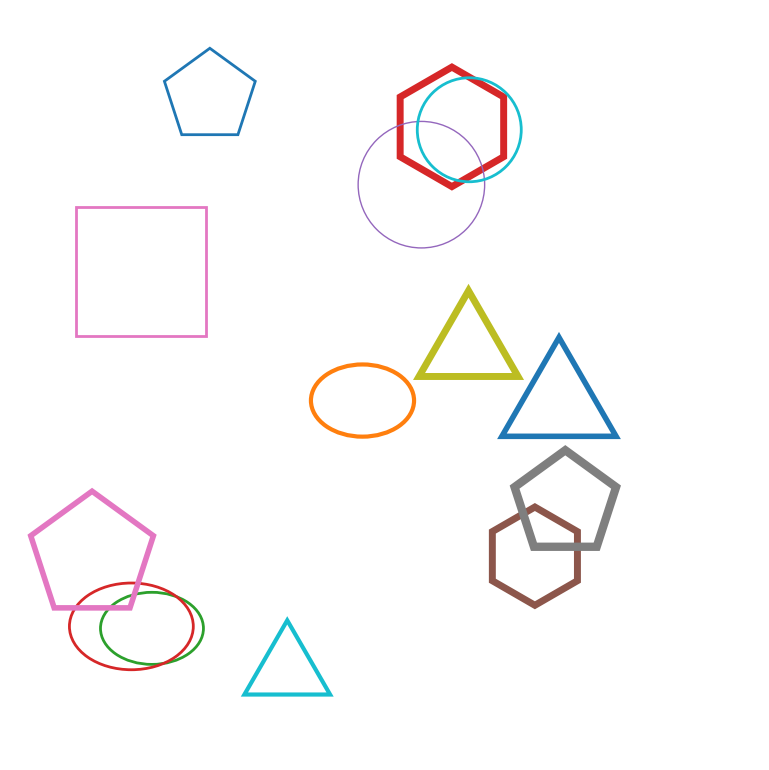[{"shape": "pentagon", "thickness": 1, "radius": 0.31, "center": [0.273, 0.875]}, {"shape": "triangle", "thickness": 2, "radius": 0.43, "center": [0.726, 0.476]}, {"shape": "oval", "thickness": 1.5, "radius": 0.33, "center": [0.471, 0.48]}, {"shape": "oval", "thickness": 1, "radius": 0.33, "center": [0.197, 0.184]}, {"shape": "hexagon", "thickness": 2.5, "radius": 0.39, "center": [0.587, 0.835]}, {"shape": "oval", "thickness": 1, "radius": 0.4, "center": [0.171, 0.187]}, {"shape": "circle", "thickness": 0.5, "radius": 0.41, "center": [0.547, 0.76]}, {"shape": "hexagon", "thickness": 2.5, "radius": 0.32, "center": [0.695, 0.278]}, {"shape": "square", "thickness": 1, "radius": 0.42, "center": [0.183, 0.647]}, {"shape": "pentagon", "thickness": 2, "radius": 0.42, "center": [0.12, 0.278]}, {"shape": "pentagon", "thickness": 3, "radius": 0.35, "center": [0.734, 0.346]}, {"shape": "triangle", "thickness": 2.5, "radius": 0.37, "center": [0.608, 0.548]}, {"shape": "triangle", "thickness": 1.5, "radius": 0.32, "center": [0.373, 0.13]}, {"shape": "circle", "thickness": 1, "radius": 0.34, "center": [0.609, 0.831]}]